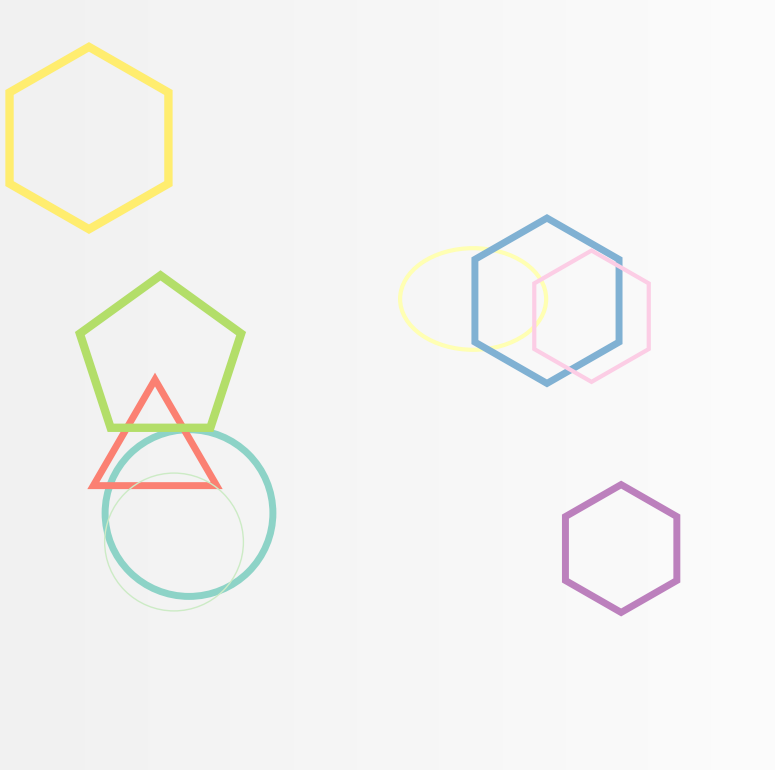[{"shape": "circle", "thickness": 2.5, "radius": 0.54, "center": [0.244, 0.334]}, {"shape": "oval", "thickness": 1.5, "radius": 0.47, "center": [0.61, 0.612]}, {"shape": "triangle", "thickness": 2.5, "radius": 0.46, "center": [0.2, 0.415]}, {"shape": "hexagon", "thickness": 2.5, "radius": 0.54, "center": [0.706, 0.609]}, {"shape": "pentagon", "thickness": 3, "radius": 0.55, "center": [0.207, 0.533]}, {"shape": "hexagon", "thickness": 1.5, "radius": 0.43, "center": [0.763, 0.589]}, {"shape": "hexagon", "thickness": 2.5, "radius": 0.41, "center": [0.801, 0.288]}, {"shape": "circle", "thickness": 0.5, "radius": 0.45, "center": [0.225, 0.296]}, {"shape": "hexagon", "thickness": 3, "radius": 0.59, "center": [0.115, 0.821]}]